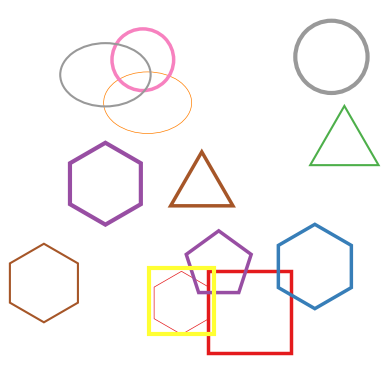[{"shape": "square", "thickness": 2.5, "radius": 0.53, "center": [0.648, 0.19]}, {"shape": "hexagon", "thickness": 0.5, "radius": 0.41, "center": [0.471, 0.213]}, {"shape": "hexagon", "thickness": 2.5, "radius": 0.55, "center": [0.818, 0.308]}, {"shape": "triangle", "thickness": 1.5, "radius": 0.51, "center": [0.894, 0.622]}, {"shape": "pentagon", "thickness": 2.5, "radius": 0.44, "center": [0.568, 0.312]}, {"shape": "hexagon", "thickness": 3, "radius": 0.53, "center": [0.274, 0.523]}, {"shape": "oval", "thickness": 0.5, "radius": 0.57, "center": [0.383, 0.733]}, {"shape": "square", "thickness": 3, "radius": 0.43, "center": [0.471, 0.218]}, {"shape": "triangle", "thickness": 2.5, "radius": 0.47, "center": [0.524, 0.512]}, {"shape": "hexagon", "thickness": 1.5, "radius": 0.51, "center": [0.114, 0.265]}, {"shape": "circle", "thickness": 2.5, "radius": 0.4, "center": [0.371, 0.845]}, {"shape": "oval", "thickness": 1.5, "radius": 0.59, "center": [0.274, 0.806]}, {"shape": "circle", "thickness": 3, "radius": 0.47, "center": [0.861, 0.852]}]